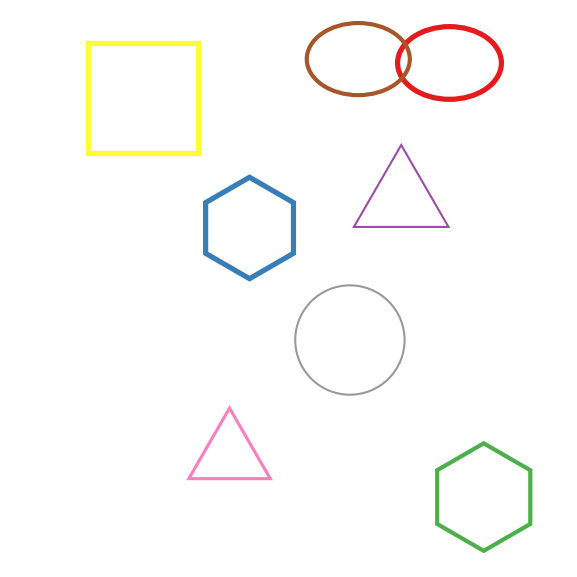[{"shape": "oval", "thickness": 2.5, "radius": 0.45, "center": [0.778, 0.89]}, {"shape": "hexagon", "thickness": 2.5, "radius": 0.44, "center": [0.432, 0.604]}, {"shape": "hexagon", "thickness": 2, "radius": 0.47, "center": [0.838, 0.138]}, {"shape": "triangle", "thickness": 1, "radius": 0.47, "center": [0.695, 0.653]}, {"shape": "square", "thickness": 2.5, "radius": 0.48, "center": [0.248, 0.829]}, {"shape": "oval", "thickness": 2, "radius": 0.45, "center": [0.62, 0.897]}, {"shape": "triangle", "thickness": 1.5, "radius": 0.41, "center": [0.397, 0.211]}, {"shape": "circle", "thickness": 1, "radius": 0.47, "center": [0.606, 0.41]}]